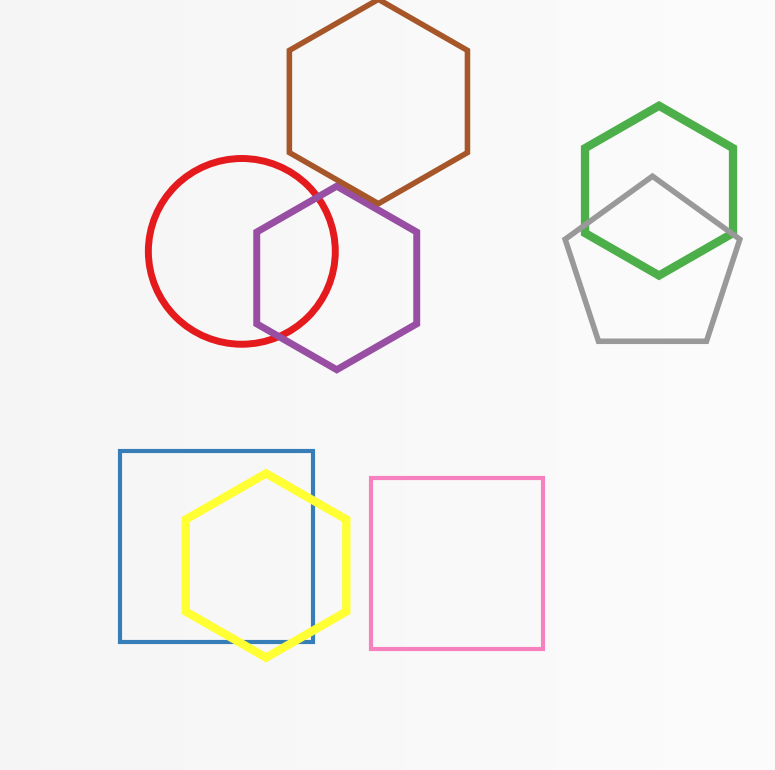[{"shape": "circle", "thickness": 2.5, "radius": 0.6, "center": [0.312, 0.674]}, {"shape": "square", "thickness": 1.5, "radius": 0.62, "center": [0.279, 0.29]}, {"shape": "hexagon", "thickness": 3, "radius": 0.55, "center": [0.85, 0.752]}, {"shape": "hexagon", "thickness": 2.5, "radius": 0.6, "center": [0.434, 0.639]}, {"shape": "hexagon", "thickness": 3, "radius": 0.6, "center": [0.343, 0.266]}, {"shape": "hexagon", "thickness": 2, "radius": 0.66, "center": [0.488, 0.868]}, {"shape": "square", "thickness": 1.5, "radius": 0.55, "center": [0.589, 0.268]}, {"shape": "pentagon", "thickness": 2, "radius": 0.59, "center": [0.842, 0.653]}]